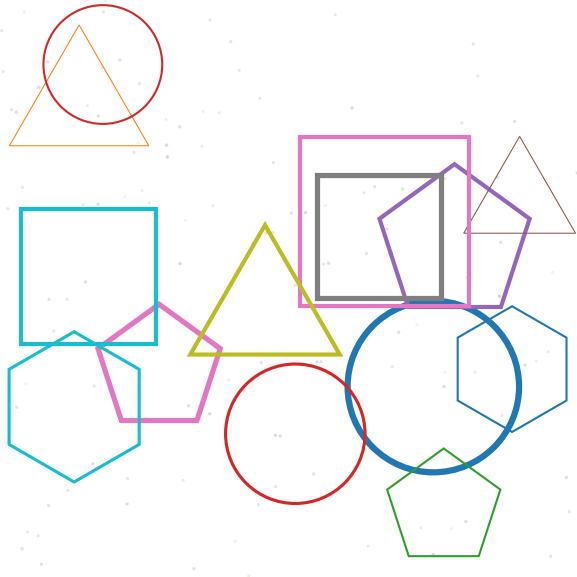[{"shape": "hexagon", "thickness": 1, "radius": 0.54, "center": [0.887, 0.36]}, {"shape": "circle", "thickness": 3, "radius": 0.74, "center": [0.75, 0.33]}, {"shape": "triangle", "thickness": 0.5, "radius": 0.7, "center": [0.137, 0.816]}, {"shape": "pentagon", "thickness": 1, "radius": 0.52, "center": [0.768, 0.119]}, {"shape": "circle", "thickness": 1.5, "radius": 0.6, "center": [0.511, 0.248]}, {"shape": "circle", "thickness": 1, "radius": 0.51, "center": [0.178, 0.887]}, {"shape": "pentagon", "thickness": 2, "radius": 0.68, "center": [0.787, 0.578]}, {"shape": "triangle", "thickness": 0.5, "radius": 0.56, "center": [0.9, 0.651]}, {"shape": "pentagon", "thickness": 2.5, "radius": 0.56, "center": [0.276, 0.361]}, {"shape": "square", "thickness": 2, "radius": 0.73, "center": [0.665, 0.616]}, {"shape": "square", "thickness": 2.5, "radius": 0.53, "center": [0.656, 0.59]}, {"shape": "triangle", "thickness": 2, "radius": 0.75, "center": [0.459, 0.46]}, {"shape": "hexagon", "thickness": 1.5, "radius": 0.65, "center": [0.128, 0.295]}, {"shape": "square", "thickness": 2, "radius": 0.58, "center": [0.153, 0.52]}]